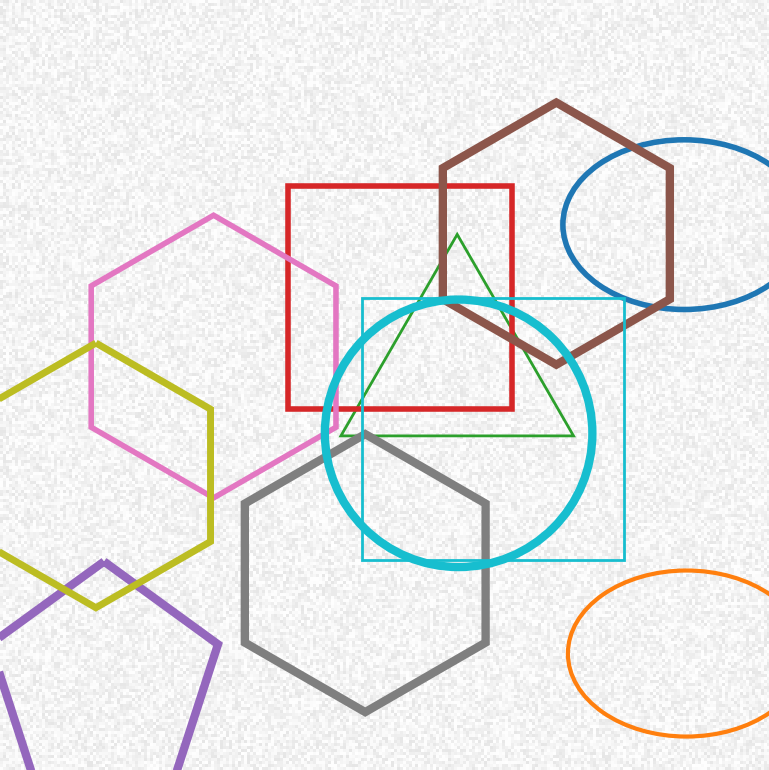[{"shape": "oval", "thickness": 2, "radius": 0.79, "center": [0.888, 0.708]}, {"shape": "oval", "thickness": 1.5, "radius": 0.77, "center": [0.892, 0.151]}, {"shape": "triangle", "thickness": 1, "radius": 0.87, "center": [0.594, 0.521]}, {"shape": "square", "thickness": 2, "radius": 0.73, "center": [0.519, 0.614]}, {"shape": "pentagon", "thickness": 3, "radius": 0.78, "center": [0.135, 0.115]}, {"shape": "hexagon", "thickness": 3, "radius": 0.85, "center": [0.723, 0.697]}, {"shape": "hexagon", "thickness": 2, "radius": 0.92, "center": [0.277, 0.537]}, {"shape": "hexagon", "thickness": 3, "radius": 0.9, "center": [0.474, 0.256]}, {"shape": "hexagon", "thickness": 2.5, "radius": 0.86, "center": [0.125, 0.383]}, {"shape": "circle", "thickness": 3, "radius": 0.87, "center": [0.596, 0.437]}, {"shape": "square", "thickness": 1, "radius": 0.85, "center": [0.641, 0.443]}]